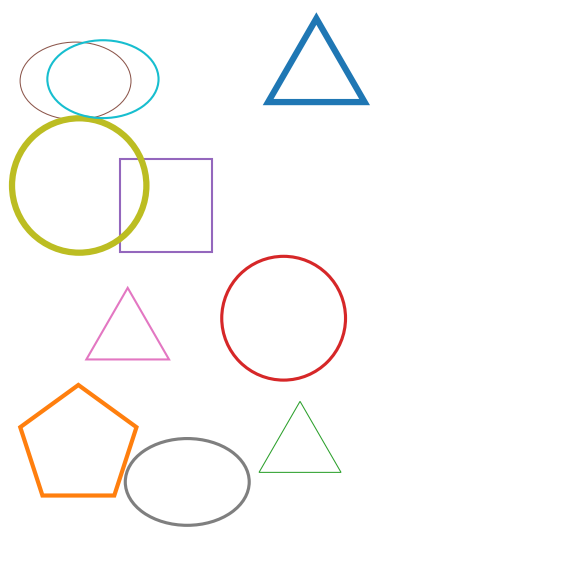[{"shape": "triangle", "thickness": 3, "radius": 0.48, "center": [0.548, 0.871]}, {"shape": "pentagon", "thickness": 2, "radius": 0.53, "center": [0.136, 0.227]}, {"shape": "triangle", "thickness": 0.5, "radius": 0.41, "center": [0.52, 0.222]}, {"shape": "circle", "thickness": 1.5, "radius": 0.54, "center": [0.491, 0.448]}, {"shape": "square", "thickness": 1, "radius": 0.4, "center": [0.288, 0.643]}, {"shape": "oval", "thickness": 0.5, "radius": 0.48, "center": [0.131, 0.859]}, {"shape": "triangle", "thickness": 1, "radius": 0.41, "center": [0.221, 0.418]}, {"shape": "oval", "thickness": 1.5, "radius": 0.54, "center": [0.324, 0.165]}, {"shape": "circle", "thickness": 3, "radius": 0.58, "center": [0.137, 0.678]}, {"shape": "oval", "thickness": 1, "radius": 0.48, "center": [0.178, 0.862]}]